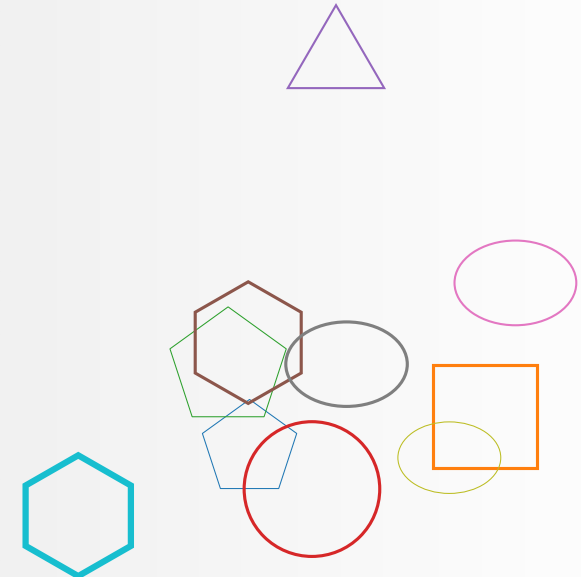[{"shape": "pentagon", "thickness": 0.5, "radius": 0.43, "center": [0.429, 0.222]}, {"shape": "square", "thickness": 1.5, "radius": 0.45, "center": [0.835, 0.277]}, {"shape": "pentagon", "thickness": 0.5, "radius": 0.53, "center": [0.392, 0.363]}, {"shape": "circle", "thickness": 1.5, "radius": 0.58, "center": [0.537, 0.152]}, {"shape": "triangle", "thickness": 1, "radius": 0.48, "center": [0.578, 0.894]}, {"shape": "hexagon", "thickness": 1.5, "radius": 0.53, "center": [0.427, 0.406]}, {"shape": "oval", "thickness": 1, "radius": 0.52, "center": [0.887, 0.509]}, {"shape": "oval", "thickness": 1.5, "radius": 0.52, "center": [0.596, 0.369]}, {"shape": "oval", "thickness": 0.5, "radius": 0.44, "center": [0.773, 0.207]}, {"shape": "hexagon", "thickness": 3, "radius": 0.52, "center": [0.135, 0.106]}]